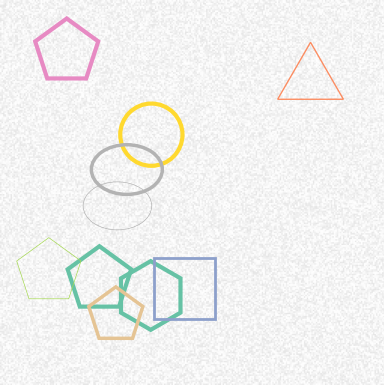[{"shape": "pentagon", "thickness": 3, "radius": 0.43, "center": [0.258, 0.274]}, {"shape": "hexagon", "thickness": 3, "radius": 0.45, "center": [0.392, 0.233]}, {"shape": "triangle", "thickness": 1, "radius": 0.49, "center": [0.807, 0.791]}, {"shape": "square", "thickness": 2, "radius": 0.4, "center": [0.479, 0.251]}, {"shape": "pentagon", "thickness": 3, "radius": 0.43, "center": [0.173, 0.866]}, {"shape": "pentagon", "thickness": 0.5, "radius": 0.44, "center": [0.127, 0.295]}, {"shape": "circle", "thickness": 3, "radius": 0.4, "center": [0.393, 0.65]}, {"shape": "pentagon", "thickness": 2.5, "radius": 0.37, "center": [0.301, 0.181]}, {"shape": "oval", "thickness": 0.5, "radius": 0.45, "center": [0.305, 0.465]}, {"shape": "oval", "thickness": 2.5, "radius": 0.46, "center": [0.329, 0.56]}]